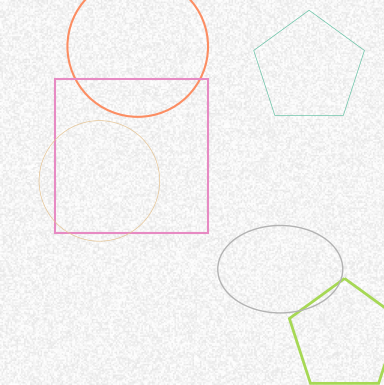[{"shape": "pentagon", "thickness": 0.5, "radius": 0.76, "center": [0.803, 0.822]}, {"shape": "circle", "thickness": 1.5, "radius": 0.91, "center": [0.358, 0.879]}, {"shape": "square", "thickness": 1.5, "radius": 1.0, "center": [0.342, 0.595]}, {"shape": "pentagon", "thickness": 2, "radius": 0.75, "center": [0.895, 0.126]}, {"shape": "circle", "thickness": 0.5, "radius": 0.78, "center": [0.258, 0.53]}, {"shape": "oval", "thickness": 1, "radius": 0.81, "center": [0.728, 0.301]}]